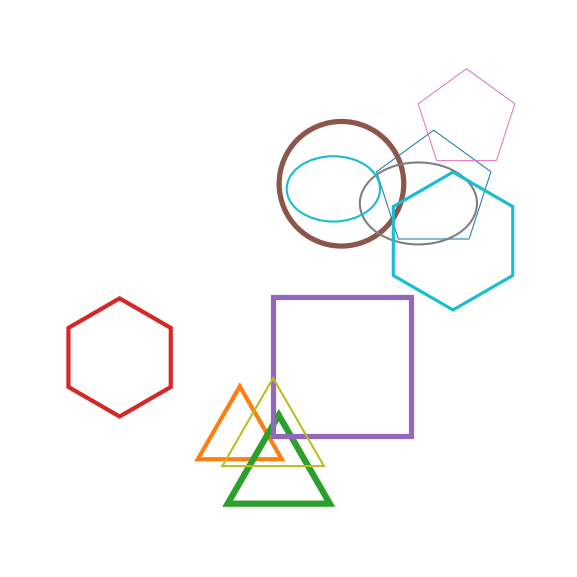[{"shape": "pentagon", "thickness": 0.5, "radius": 0.52, "center": [0.751, 0.67]}, {"shape": "triangle", "thickness": 2, "radius": 0.42, "center": [0.415, 0.246]}, {"shape": "triangle", "thickness": 3, "radius": 0.51, "center": [0.483, 0.178]}, {"shape": "hexagon", "thickness": 2, "radius": 0.51, "center": [0.207, 0.38]}, {"shape": "square", "thickness": 2.5, "radius": 0.6, "center": [0.592, 0.364]}, {"shape": "circle", "thickness": 2.5, "radius": 0.54, "center": [0.591, 0.681]}, {"shape": "pentagon", "thickness": 0.5, "radius": 0.44, "center": [0.808, 0.792]}, {"shape": "oval", "thickness": 1, "radius": 0.51, "center": [0.725, 0.647]}, {"shape": "triangle", "thickness": 1, "radius": 0.51, "center": [0.473, 0.243]}, {"shape": "hexagon", "thickness": 1.5, "radius": 0.6, "center": [0.784, 0.582]}, {"shape": "oval", "thickness": 1, "radius": 0.4, "center": [0.577, 0.672]}]